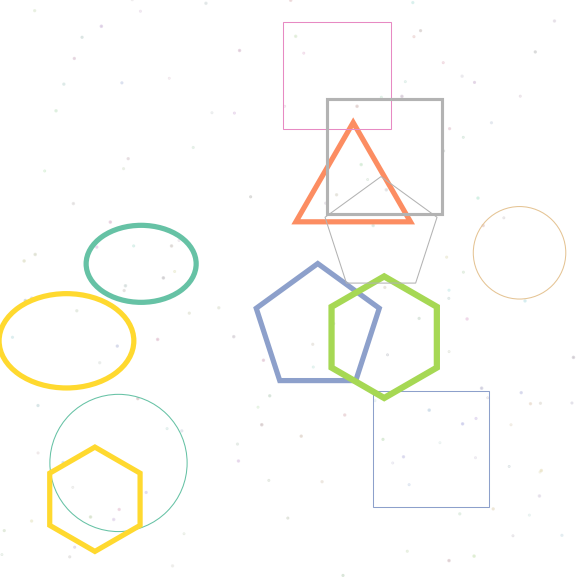[{"shape": "oval", "thickness": 2.5, "radius": 0.48, "center": [0.244, 0.542]}, {"shape": "circle", "thickness": 0.5, "radius": 0.59, "center": [0.205, 0.197]}, {"shape": "triangle", "thickness": 2.5, "radius": 0.57, "center": [0.612, 0.672]}, {"shape": "pentagon", "thickness": 2.5, "radius": 0.56, "center": [0.55, 0.431]}, {"shape": "square", "thickness": 0.5, "radius": 0.5, "center": [0.746, 0.222]}, {"shape": "square", "thickness": 0.5, "radius": 0.47, "center": [0.584, 0.868]}, {"shape": "hexagon", "thickness": 3, "radius": 0.53, "center": [0.665, 0.415]}, {"shape": "hexagon", "thickness": 2.5, "radius": 0.45, "center": [0.164, 0.135]}, {"shape": "oval", "thickness": 2.5, "radius": 0.58, "center": [0.115, 0.409]}, {"shape": "circle", "thickness": 0.5, "radius": 0.4, "center": [0.9, 0.561]}, {"shape": "pentagon", "thickness": 0.5, "radius": 0.51, "center": [0.66, 0.591]}, {"shape": "square", "thickness": 1.5, "radius": 0.5, "center": [0.666, 0.728]}]